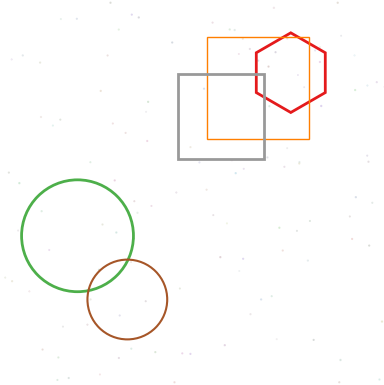[{"shape": "hexagon", "thickness": 2, "radius": 0.52, "center": [0.755, 0.811]}, {"shape": "circle", "thickness": 2, "radius": 0.73, "center": [0.201, 0.388]}, {"shape": "square", "thickness": 1, "radius": 0.67, "center": [0.67, 0.771]}, {"shape": "circle", "thickness": 1.5, "radius": 0.52, "center": [0.331, 0.222]}, {"shape": "square", "thickness": 2, "radius": 0.55, "center": [0.574, 0.697]}]